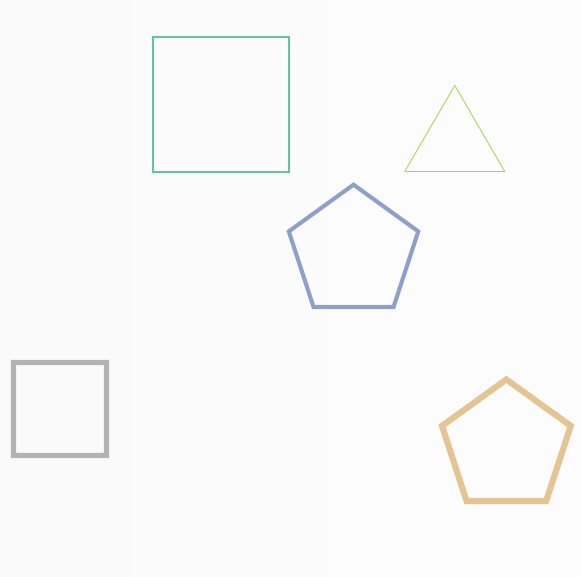[{"shape": "square", "thickness": 1, "radius": 0.59, "center": [0.38, 0.818]}, {"shape": "pentagon", "thickness": 2, "radius": 0.59, "center": [0.608, 0.562]}, {"shape": "triangle", "thickness": 0.5, "radius": 0.5, "center": [0.782, 0.752]}, {"shape": "pentagon", "thickness": 3, "radius": 0.58, "center": [0.871, 0.226]}, {"shape": "square", "thickness": 2.5, "radius": 0.4, "center": [0.102, 0.292]}]